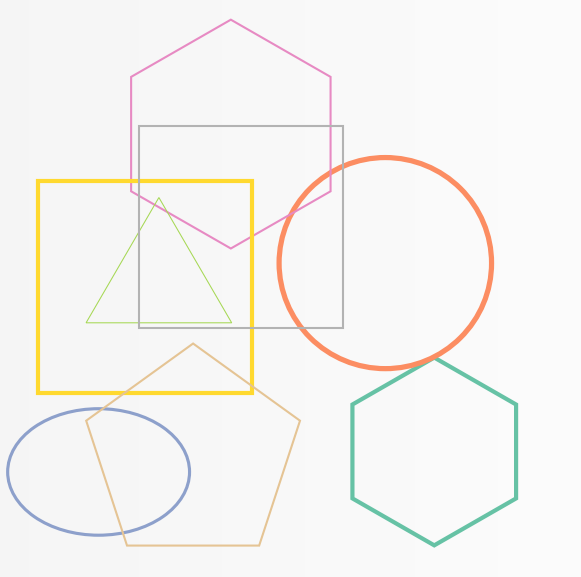[{"shape": "hexagon", "thickness": 2, "radius": 0.81, "center": [0.747, 0.217]}, {"shape": "circle", "thickness": 2.5, "radius": 0.91, "center": [0.663, 0.544]}, {"shape": "oval", "thickness": 1.5, "radius": 0.78, "center": [0.17, 0.182]}, {"shape": "hexagon", "thickness": 1, "radius": 0.99, "center": [0.397, 0.767]}, {"shape": "triangle", "thickness": 0.5, "radius": 0.72, "center": [0.273, 0.512]}, {"shape": "square", "thickness": 2, "radius": 0.92, "center": [0.249, 0.502]}, {"shape": "pentagon", "thickness": 1, "radius": 0.97, "center": [0.332, 0.211]}, {"shape": "square", "thickness": 1, "radius": 0.87, "center": [0.414, 0.606]}]